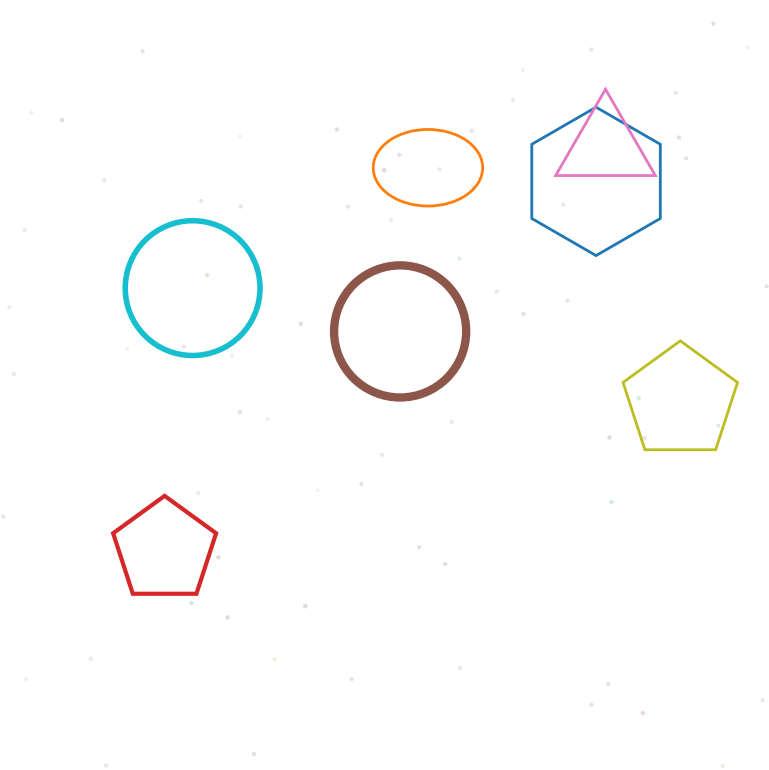[{"shape": "hexagon", "thickness": 1, "radius": 0.48, "center": [0.774, 0.764]}, {"shape": "oval", "thickness": 1, "radius": 0.36, "center": [0.556, 0.782]}, {"shape": "pentagon", "thickness": 1.5, "radius": 0.35, "center": [0.214, 0.286]}, {"shape": "circle", "thickness": 3, "radius": 0.43, "center": [0.52, 0.57]}, {"shape": "triangle", "thickness": 1, "radius": 0.37, "center": [0.786, 0.809]}, {"shape": "pentagon", "thickness": 1, "radius": 0.39, "center": [0.883, 0.479]}, {"shape": "circle", "thickness": 2, "radius": 0.44, "center": [0.25, 0.626]}]